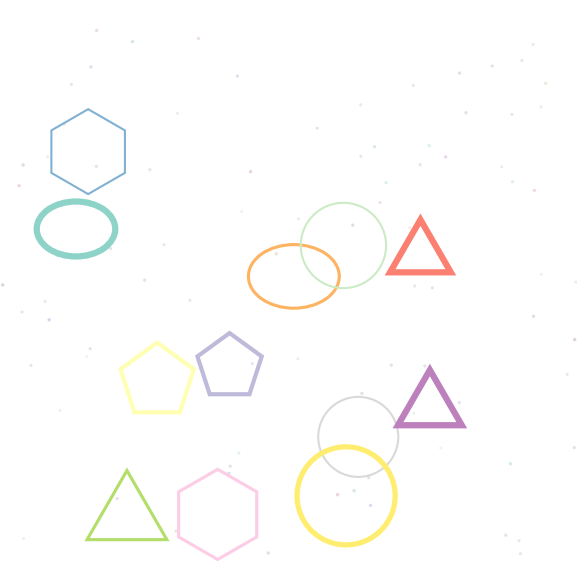[{"shape": "oval", "thickness": 3, "radius": 0.34, "center": [0.132, 0.603]}, {"shape": "pentagon", "thickness": 2, "radius": 0.33, "center": [0.272, 0.339]}, {"shape": "pentagon", "thickness": 2, "radius": 0.29, "center": [0.398, 0.364]}, {"shape": "triangle", "thickness": 3, "radius": 0.3, "center": [0.728, 0.558]}, {"shape": "hexagon", "thickness": 1, "radius": 0.37, "center": [0.153, 0.737]}, {"shape": "oval", "thickness": 1.5, "radius": 0.39, "center": [0.509, 0.521]}, {"shape": "triangle", "thickness": 1.5, "radius": 0.4, "center": [0.22, 0.105]}, {"shape": "hexagon", "thickness": 1.5, "radius": 0.39, "center": [0.377, 0.108]}, {"shape": "circle", "thickness": 1, "radius": 0.35, "center": [0.62, 0.243]}, {"shape": "triangle", "thickness": 3, "radius": 0.32, "center": [0.744, 0.295]}, {"shape": "circle", "thickness": 1, "radius": 0.37, "center": [0.595, 0.574]}, {"shape": "circle", "thickness": 2.5, "radius": 0.42, "center": [0.599, 0.141]}]